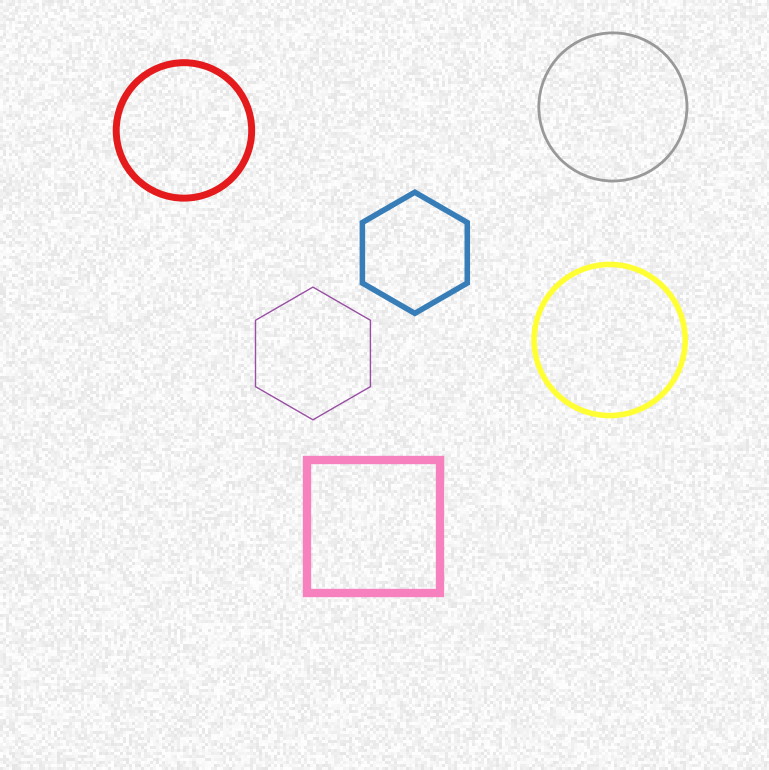[{"shape": "circle", "thickness": 2.5, "radius": 0.44, "center": [0.239, 0.831]}, {"shape": "hexagon", "thickness": 2, "radius": 0.39, "center": [0.539, 0.672]}, {"shape": "hexagon", "thickness": 0.5, "radius": 0.43, "center": [0.406, 0.541]}, {"shape": "circle", "thickness": 2, "radius": 0.49, "center": [0.792, 0.558]}, {"shape": "square", "thickness": 3, "radius": 0.43, "center": [0.485, 0.316]}, {"shape": "circle", "thickness": 1, "radius": 0.48, "center": [0.796, 0.861]}]